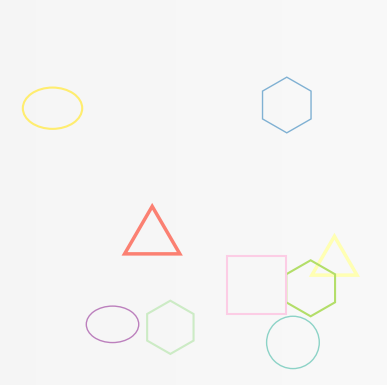[{"shape": "circle", "thickness": 1, "radius": 0.34, "center": [0.756, 0.111]}, {"shape": "triangle", "thickness": 2.5, "radius": 0.34, "center": [0.863, 0.319]}, {"shape": "triangle", "thickness": 2.5, "radius": 0.41, "center": [0.393, 0.382]}, {"shape": "hexagon", "thickness": 1, "radius": 0.36, "center": [0.74, 0.727]}, {"shape": "hexagon", "thickness": 1.5, "radius": 0.36, "center": [0.802, 0.251]}, {"shape": "square", "thickness": 1.5, "radius": 0.38, "center": [0.663, 0.26]}, {"shape": "oval", "thickness": 1, "radius": 0.34, "center": [0.29, 0.158]}, {"shape": "hexagon", "thickness": 1.5, "radius": 0.35, "center": [0.44, 0.15]}, {"shape": "oval", "thickness": 1.5, "radius": 0.38, "center": [0.136, 0.719]}]